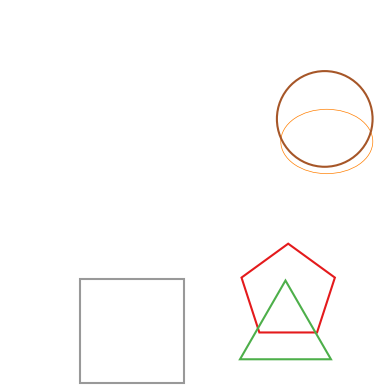[{"shape": "pentagon", "thickness": 1.5, "radius": 0.64, "center": [0.749, 0.24]}, {"shape": "triangle", "thickness": 1.5, "radius": 0.68, "center": [0.742, 0.135]}, {"shape": "oval", "thickness": 0.5, "radius": 0.6, "center": [0.849, 0.633]}, {"shape": "circle", "thickness": 1.5, "radius": 0.62, "center": [0.843, 0.691]}, {"shape": "square", "thickness": 1.5, "radius": 0.68, "center": [0.342, 0.141]}]